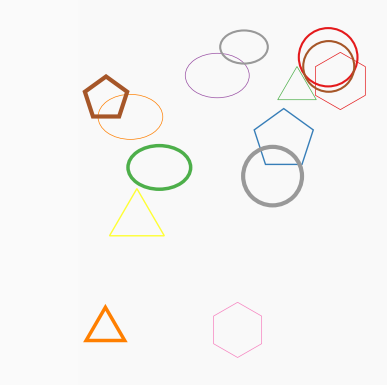[{"shape": "circle", "thickness": 1.5, "radius": 0.38, "center": [0.847, 0.851]}, {"shape": "hexagon", "thickness": 0.5, "radius": 0.37, "center": [0.878, 0.79]}, {"shape": "pentagon", "thickness": 1, "radius": 0.4, "center": [0.732, 0.638]}, {"shape": "triangle", "thickness": 0.5, "radius": 0.29, "center": [0.766, 0.77]}, {"shape": "oval", "thickness": 2.5, "radius": 0.4, "center": [0.411, 0.565]}, {"shape": "oval", "thickness": 0.5, "radius": 0.41, "center": [0.561, 0.804]}, {"shape": "triangle", "thickness": 2.5, "radius": 0.29, "center": [0.272, 0.144]}, {"shape": "oval", "thickness": 0.5, "radius": 0.42, "center": [0.337, 0.696]}, {"shape": "triangle", "thickness": 1, "radius": 0.41, "center": [0.353, 0.428]}, {"shape": "pentagon", "thickness": 3, "radius": 0.29, "center": [0.274, 0.744]}, {"shape": "circle", "thickness": 1.5, "radius": 0.33, "center": [0.848, 0.827]}, {"shape": "hexagon", "thickness": 0.5, "radius": 0.36, "center": [0.613, 0.143]}, {"shape": "circle", "thickness": 3, "radius": 0.38, "center": [0.703, 0.543]}, {"shape": "oval", "thickness": 1.5, "radius": 0.31, "center": [0.63, 0.878]}]